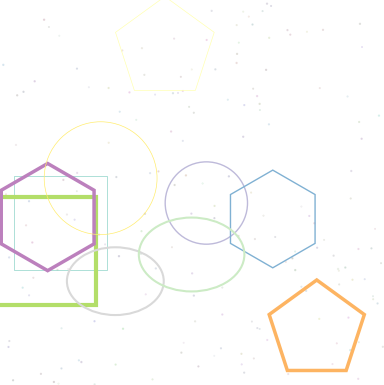[{"shape": "square", "thickness": 0.5, "radius": 0.61, "center": [0.157, 0.421]}, {"shape": "pentagon", "thickness": 0.5, "radius": 0.67, "center": [0.428, 0.874]}, {"shape": "circle", "thickness": 1, "radius": 0.53, "center": [0.536, 0.473]}, {"shape": "hexagon", "thickness": 1, "radius": 0.63, "center": [0.708, 0.431]}, {"shape": "pentagon", "thickness": 2.5, "radius": 0.65, "center": [0.823, 0.143]}, {"shape": "square", "thickness": 3, "radius": 0.7, "center": [0.109, 0.348]}, {"shape": "oval", "thickness": 1.5, "radius": 0.63, "center": [0.3, 0.27]}, {"shape": "hexagon", "thickness": 2.5, "radius": 0.7, "center": [0.124, 0.436]}, {"shape": "oval", "thickness": 1.5, "radius": 0.69, "center": [0.498, 0.339]}, {"shape": "circle", "thickness": 0.5, "radius": 0.73, "center": [0.261, 0.537]}]